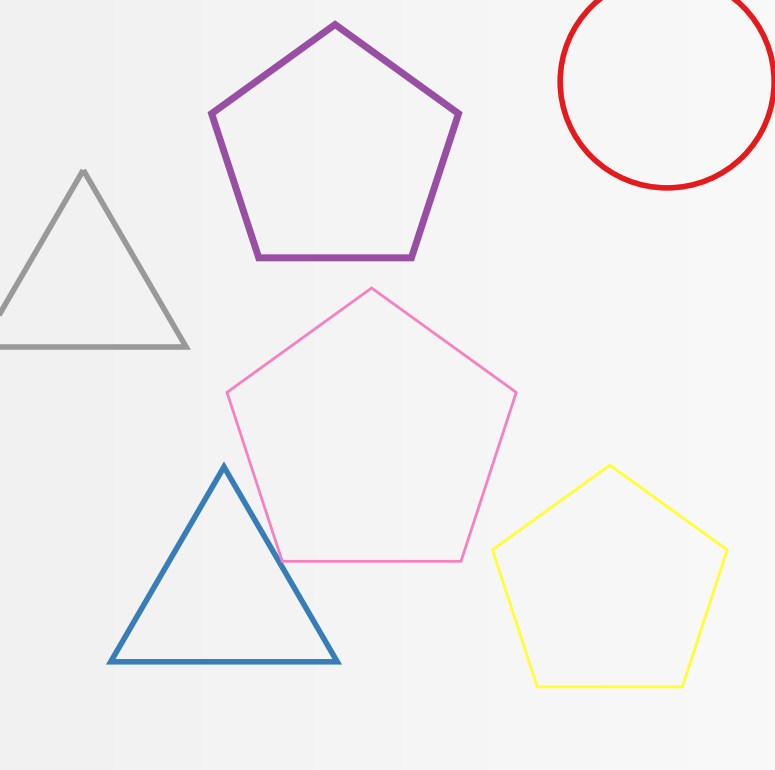[{"shape": "circle", "thickness": 2, "radius": 0.69, "center": [0.861, 0.894]}, {"shape": "triangle", "thickness": 2, "radius": 0.84, "center": [0.289, 0.225]}, {"shape": "pentagon", "thickness": 2.5, "radius": 0.84, "center": [0.432, 0.801]}, {"shape": "pentagon", "thickness": 1, "radius": 0.8, "center": [0.787, 0.237]}, {"shape": "pentagon", "thickness": 1, "radius": 0.98, "center": [0.48, 0.43]}, {"shape": "triangle", "thickness": 2, "radius": 0.77, "center": [0.107, 0.626]}]